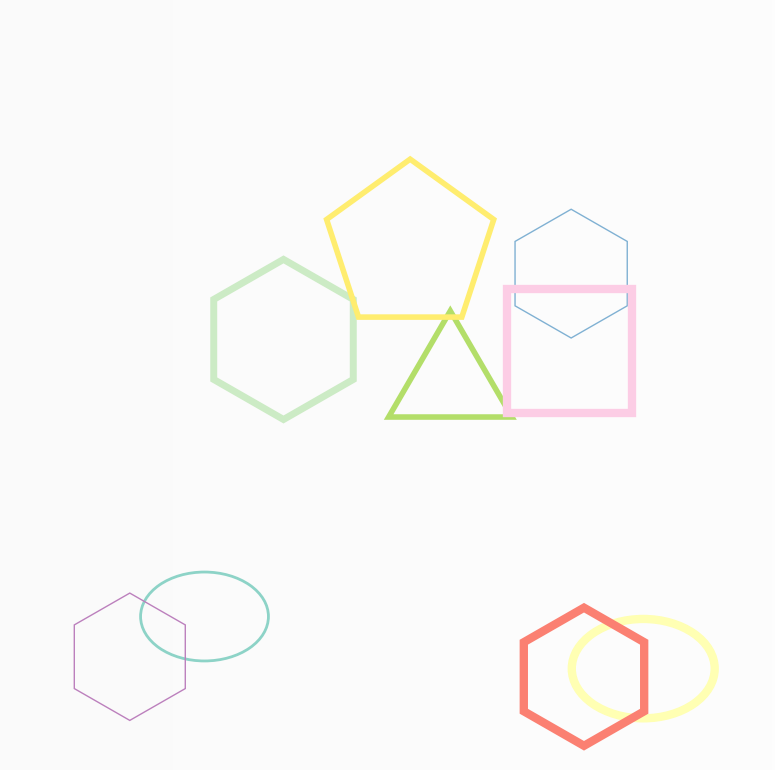[{"shape": "oval", "thickness": 1, "radius": 0.41, "center": [0.264, 0.199]}, {"shape": "oval", "thickness": 3, "radius": 0.46, "center": [0.83, 0.132]}, {"shape": "hexagon", "thickness": 3, "radius": 0.45, "center": [0.754, 0.121]}, {"shape": "hexagon", "thickness": 0.5, "radius": 0.42, "center": [0.737, 0.645]}, {"shape": "triangle", "thickness": 2, "radius": 0.46, "center": [0.581, 0.504]}, {"shape": "square", "thickness": 3, "radius": 0.4, "center": [0.735, 0.544]}, {"shape": "hexagon", "thickness": 0.5, "radius": 0.41, "center": [0.167, 0.147]}, {"shape": "hexagon", "thickness": 2.5, "radius": 0.52, "center": [0.366, 0.559]}, {"shape": "pentagon", "thickness": 2, "radius": 0.57, "center": [0.529, 0.68]}]